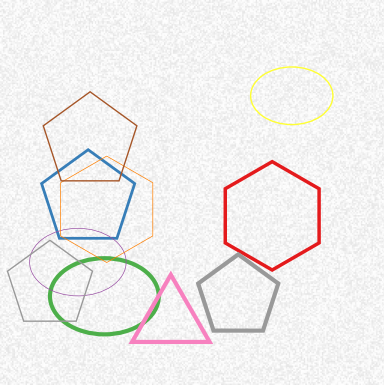[{"shape": "hexagon", "thickness": 2.5, "radius": 0.7, "center": [0.707, 0.439]}, {"shape": "pentagon", "thickness": 2, "radius": 0.64, "center": [0.229, 0.484]}, {"shape": "oval", "thickness": 3, "radius": 0.71, "center": [0.271, 0.23]}, {"shape": "oval", "thickness": 0.5, "radius": 0.63, "center": [0.202, 0.319]}, {"shape": "hexagon", "thickness": 0.5, "radius": 0.69, "center": [0.277, 0.456]}, {"shape": "oval", "thickness": 1, "radius": 0.53, "center": [0.758, 0.751]}, {"shape": "pentagon", "thickness": 1, "radius": 0.64, "center": [0.234, 0.634]}, {"shape": "triangle", "thickness": 3, "radius": 0.58, "center": [0.444, 0.17]}, {"shape": "pentagon", "thickness": 3, "radius": 0.55, "center": [0.619, 0.23]}, {"shape": "pentagon", "thickness": 1, "radius": 0.58, "center": [0.13, 0.26]}]